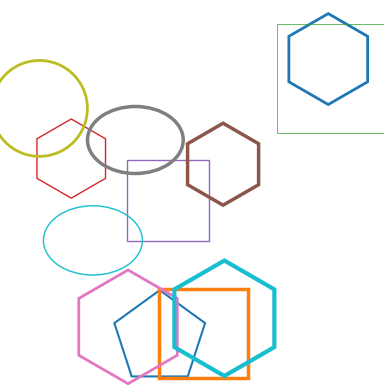[{"shape": "hexagon", "thickness": 2, "radius": 0.59, "center": [0.853, 0.847]}, {"shape": "pentagon", "thickness": 1.5, "radius": 0.62, "center": [0.415, 0.122]}, {"shape": "square", "thickness": 2.5, "radius": 0.58, "center": [0.528, 0.133]}, {"shape": "square", "thickness": 0.5, "radius": 0.7, "center": [0.859, 0.796]}, {"shape": "hexagon", "thickness": 1, "radius": 0.51, "center": [0.185, 0.588]}, {"shape": "square", "thickness": 1, "radius": 0.53, "center": [0.436, 0.479]}, {"shape": "hexagon", "thickness": 2.5, "radius": 0.53, "center": [0.579, 0.573]}, {"shape": "hexagon", "thickness": 2, "radius": 0.74, "center": [0.333, 0.151]}, {"shape": "oval", "thickness": 2.5, "radius": 0.62, "center": [0.352, 0.636]}, {"shape": "circle", "thickness": 2, "radius": 0.62, "center": [0.102, 0.718]}, {"shape": "oval", "thickness": 1, "radius": 0.64, "center": [0.241, 0.376]}, {"shape": "hexagon", "thickness": 3, "radius": 0.75, "center": [0.583, 0.173]}]